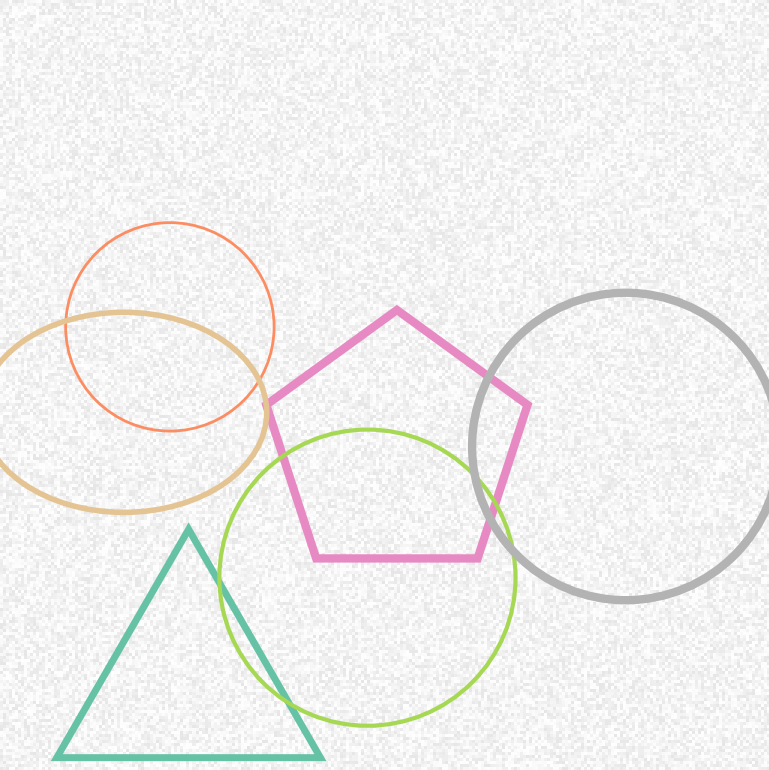[{"shape": "triangle", "thickness": 2.5, "radius": 0.99, "center": [0.245, 0.115]}, {"shape": "circle", "thickness": 1, "radius": 0.68, "center": [0.221, 0.576]}, {"shape": "pentagon", "thickness": 3, "radius": 0.89, "center": [0.515, 0.419]}, {"shape": "circle", "thickness": 1.5, "radius": 0.96, "center": [0.477, 0.25]}, {"shape": "oval", "thickness": 2, "radius": 0.93, "center": [0.161, 0.465]}, {"shape": "circle", "thickness": 3, "radius": 1.0, "center": [0.813, 0.42]}]